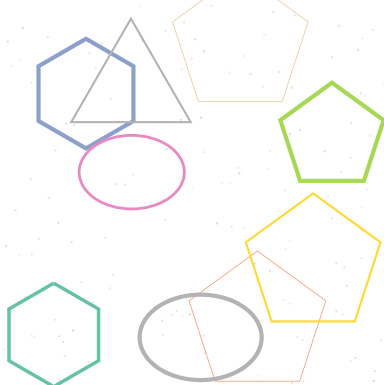[{"shape": "hexagon", "thickness": 2.5, "radius": 0.67, "center": [0.14, 0.13]}, {"shape": "pentagon", "thickness": 0.5, "radius": 0.93, "center": [0.669, 0.161]}, {"shape": "hexagon", "thickness": 3, "radius": 0.71, "center": [0.223, 0.757]}, {"shape": "oval", "thickness": 2, "radius": 0.68, "center": [0.342, 0.553]}, {"shape": "pentagon", "thickness": 3, "radius": 0.7, "center": [0.862, 0.644]}, {"shape": "pentagon", "thickness": 1.5, "radius": 0.92, "center": [0.813, 0.314]}, {"shape": "pentagon", "thickness": 0.5, "radius": 0.93, "center": [0.624, 0.886]}, {"shape": "oval", "thickness": 3, "radius": 0.79, "center": [0.521, 0.124]}, {"shape": "triangle", "thickness": 1.5, "radius": 0.9, "center": [0.34, 0.772]}]